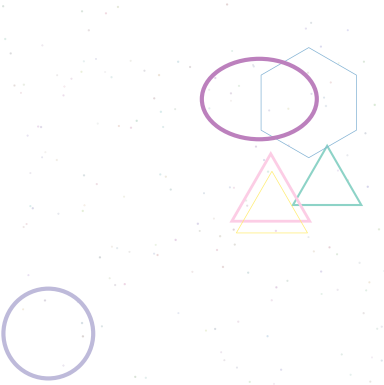[{"shape": "triangle", "thickness": 1.5, "radius": 0.51, "center": [0.85, 0.519]}, {"shape": "circle", "thickness": 3, "radius": 0.58, "center": [0.126, 0.134]}, {"shape": "hexagon", "thickness": 0.5, "radius": 0.72, "center": [0.802, 0.733]}, {"shape": "triangle", "thickness": 2, "radius": 0.58, "center": [0.703, 0.484]}, {"shape": "oval", "thickness": 3, "radius": 0.75, "center": [0.674, 0.743]}, {"shape": "triangle", "thickness": 0.5, "radius": 0.53, "center": [0.706, 0.448]}]